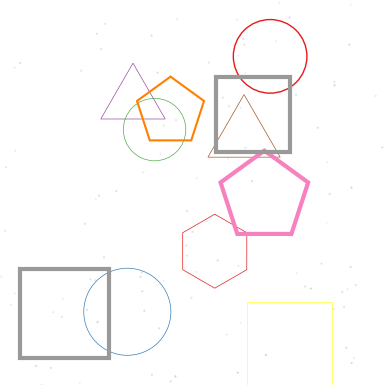[{"shape": "hexagon", "thickness": 0.5, "radius": 0.48, "center": [0.558, 0.348]}, {"shape": "circle", "thickness": 1, "radius": 0.48, "center": [0.702, 0.854]}, {"shape": "circle", "thickness": 0.5, "radius": 0.57, "center": [0.331, 0.19]}, {"shape": "circle", "thickness": 0.5, "radius": 0.41, "center": [0.401, 0.663]}, {"shape": "triangle", "thickness": 0.5, "radius": 0.48, "center": [0.345, 0.739]}, {"shape": "pentagon", "thickness": 1.5, "radius": 0.46, "center": [0.443, 0.709]}, {"shape": "square", "thickness": 0.5, "radius": 0.55, "center": [0.752, 0.106]}, {"shape": "triangle", "thickness": 0.5, "radius": 0.54, "center": [0.634, 0.646]}, {"shape": "pentagon", "thickness": 3, "radius": 0.6, "center": [0.687, 0.489]}, {"shape": "square", "thickness": 3, "radius": 0.58, "center": [0.168, 0.185]}, {"shape": "square", "thickness": 3, "radius": 0.48, "center": [0.657, 0.703]}]